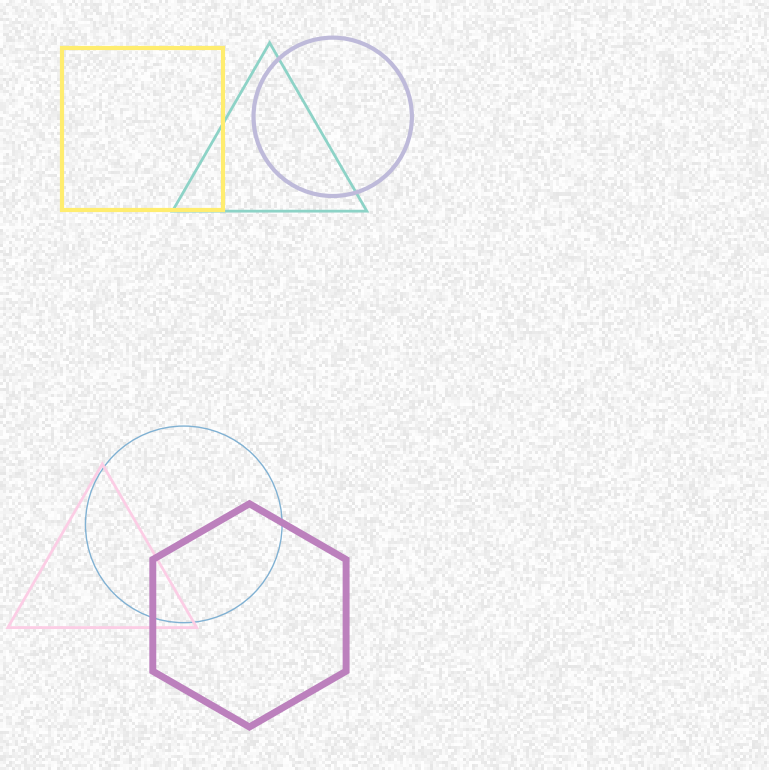[{"shape": "triangle", "thickness": 1, "radius": 0.73, "center": [0.35, 0.799]}, {"shape": "circle", "thickness": 1.5, "radius": 0.51, "center": [0.432, 0.848]}, {"shape": "circle", "thickness": 0.5, "radius": 0.64, "center": [0.239, 0.319]}, {"shape": "triangle", "thickness": 1, "radius": 0.71, "center": [0.133, 0.256]}, {"shape": "hexagon", "thickness": 2.5, "radius": 0.72, "center": [0.324, 0.201]}, {"shape": "square", "thickness": 1.5, "radius": 0.52, "center": [0.185, 0.832]}]